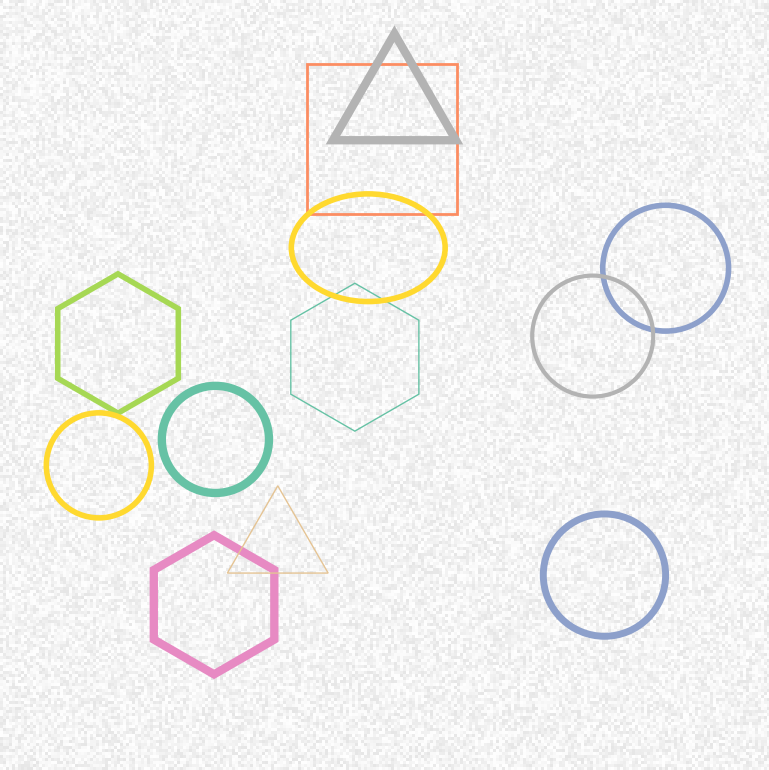[{"shape": "circle", "thickness": 3, "radius": 0.35, "center": [0.28, 0.429]}, {"shape": "hexagon", "thickness": 0.5, "radius": 0.48, "center": [0.461, 0.536]}, {"shape": "square", "thickness": 1, "radius": 0.49, "center": [0.496, 0.819]}, {"shape": "circle", "thickness": 2.5, "radius": 0.4, "center": [0.785, 0.253]}, {"shape": "circle", "thickness": 2, "radius": 0.41, "center": [0.864, 0.652]}, {"shape": "hexagon", "thickness": 3, "radius": 0.45, "center": [0.278, 0.215]}, {"shape": "hexagon", "thickness": 2, "radius": 0.45, "center": [0.153, 0.554]}, {"shape": "circle", "thickness": 2, "radius": 0.34, "center": [0.128, 0.396]}, {"shape": "oval", "thickness": 2, "radius": 0.5, "center": [0.478, 0.678]}, {"shape": "triangle", "thickness": 0.5, "radius": 0.38, "center": [0.361, 0.294]}, {"shape": "triangle", "thickness": 3, "radius": 0.46, "center": [0.512, 0.864]}, {"shape": "circle", "thickness": 1.5, "radius": 0.39, "center": [0.77, 0.564]}]